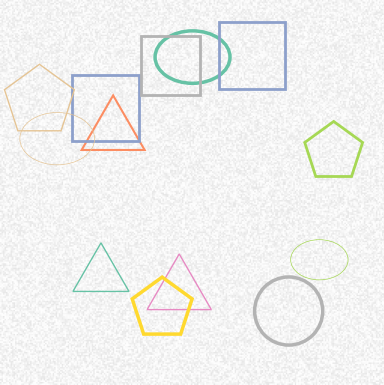[{"shape": "oval", "thickness": 2.5, "radius": 0.49, "center": [0.5, 0.852]}, {"shape": "triangle", "thickness": 1, "radius": 0.42, "center": [0.262, 0.285]}, {"shape": "triangle", "thickness": 1.5, "radius": 0.47, "center": [0.294, 0.658]}, {"shape": "square", "thickness": 2, "radius": 0.43, "center": [0.274, 0.719]}, {"shape": "square", "thickness": 2, "radius": 0.43, "center": [0.655, 0.856]}, {"shape": "triangle", "thickness": 1, "radius": 0.48, "center": [0.465, 0.244]}, {"shape": "pentagon", "thickness": 2, "radius": 0.4, "center": [0.867, 0.606]}, {"shape": "oval", "thickness": 0.5, "radius": 0.37, "center": [0.829, 0.325]}, {"shape": "pentagon", "thickness": 2.5, "radius": 0.41, "center": [0.421, 0.198]}, {"shape": "pentagon", "thickness": 1, "radius": 0.48, "center": [0.102, 0.738]}, {"shape": "oval", "thickness": 0.5, "radius": 0.49, "center": [0.149, 0.64]}, {"shape": "circle", "thickness": 2.5, "radius": 0.44, "center": [0.75, 0.192]}, {"shape": "square", "thickness": 2, "radius": 0.39, "center": [0.443, 0.83]}]